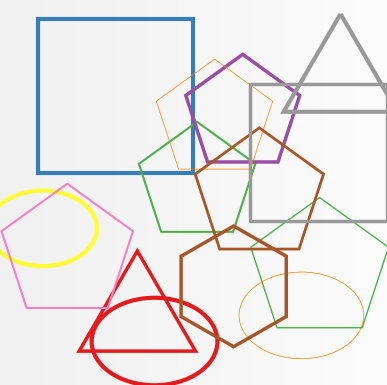[{"shape": "oval", "thickness": 3, "radius": 0.81, "center": [0.399, 0.113]}, {"shape": "triangle", "thickness": 2.5, "radius": 0.87, "center": [0.354, 0.175]}, {"shape": "square", "thickness": 3, "radius": 1.0, "center": [0.298, 0.75]}, {"shape": "pentagon", "thickness": 1, "radius": 0.93, "center": [0.825, 0.3]}, {"shape": "pentagon", "thickness": 1.5, "radius": 0.79, "center": [0.509, 0.526]}, {"shape": "pentagon", "thickness": 2.5, "radius": 0.77, "center": [0.626, 0.704]}, {"shape": "oval", "thickness": 0.5, "radius": 0.8, "center": [0.778, 0.181]}, {"shape": "pentagon", "thickness": 0.5, "radius": 0.79, "center": [0.554, 0.688]}, {"shape": "oval", "thickness": 3, "radius": 0.7, "center": [0.11, 0.407]}, {"shape": "pentagon", "thickness": 2, "radius": 0.87, "center": [0.669, 0.494]}, {"shape": "hexagon", "thickness": 2.5, "radius": 0.78, "center": [0.603, 0.256]}, {"shape": "pentagon", "thickness": 1.5, "radius": 0.89, "center": [0.174, 0.344]}, {"shape": "square", "thickness": 2.5, "radius": 0.89, "center": [0.821, 0.604]}, {"shape": "triangle", "thickness": 3, "radius": 0.85, "center": [0.879, 0.794]}]